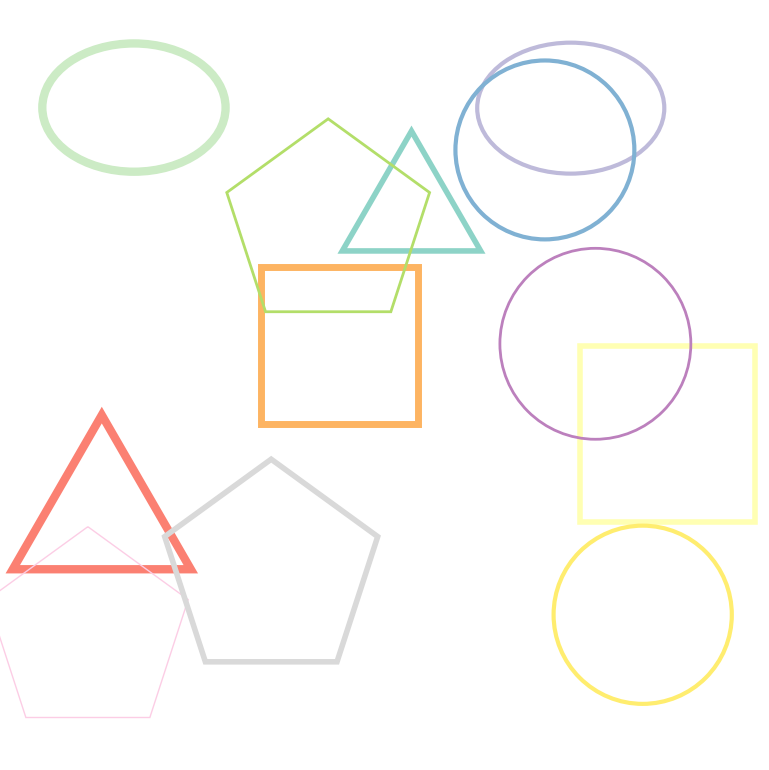[{"shape": "triangle", "thickness": 2, "radius": 0.52, "center": [0.534, 0.726]}, {"shape": "square", "thickness": 2, "radius": 0.57, "center": [0.867, 0.436]}, {"shape": "oval", "thickness": 1.5, "radius": 0.61, "center": [0.741, 0.86]}, {"shape": "triangle", "thickness": 3, "radius": 0.67, "center": [0.132, 0.327]}, {"shape": "circle", "thickness": 1.5, "radius": 0.58, "center": [0.708, 0.805]}, {"shape": "square", "thickness": 2.5, "radius": 0.51, "center": [0.441, 0.551]}, {"shape": "pentagon", "thickness": 1, "radius": 0.69, "center": [0.426, 0.707]}, {"shape": "pentagon", "thickness": 0.5, "radius": 0.68, "center": [0.114, 0.179]}, {"shape": "pentagon", "thickness": 2, "radius": 0.73, "center": [0.352, 0.258]}, {"shape": "circle", "thickness": 1, "radius": 0.62, "center": [0.773, 0.554]}, {"shape": "oval", "thickness": 3, "radius": 0.6, "center": [0.174, 0.86]}, {"shape": "circle", "thickness": 1.5, "radius": 0.58, "center": [0.835, 0.202]}]